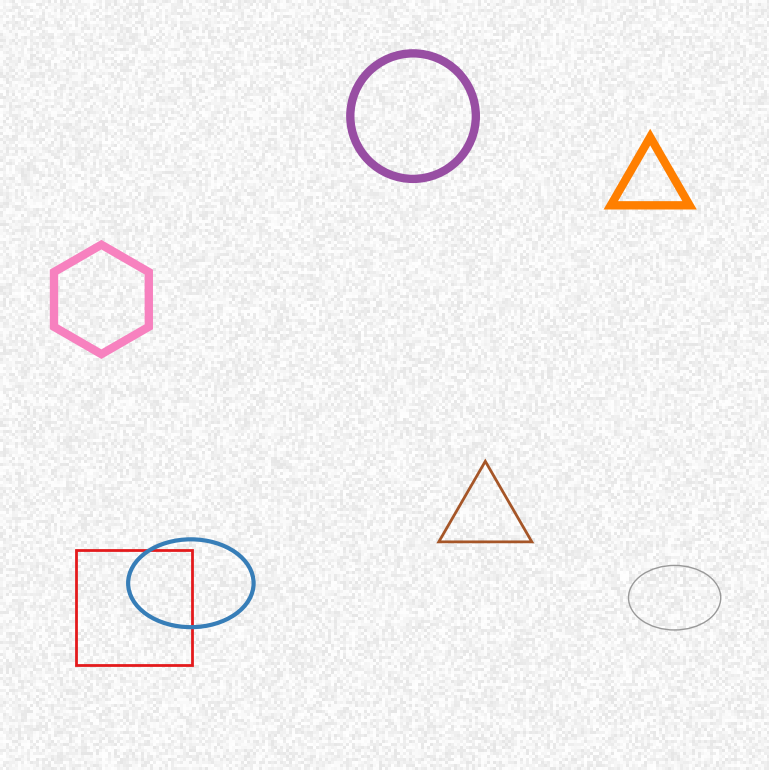[{"shape": "square", "thickness": 1, "radius": 0.37, "center": [0.174, 0.211]}, {"shape": "oval", "thickness": 1.5, "radius": 0.41, "center": [0.248, 0.243]}, {"shape": "circle", "thickness": 3, "radius": 0.41, "center": [0.536, 0.849]}, {"shape": "triangle", "thickness": 3, "radius": 0.3, "center": [0.844, 0.763]}, {"shape": "triangle", "thickness": 1, "radius": 0.35, "center": [0.63, 0.331]}, {"shape": "hexagon", "thickness": 3, "radius": 0.36, "center": [0.132, 0.611]}, {"shape": "oval", "thickness": 0.5, "radius": 0.3, "center": [0.876, 0.224]}]